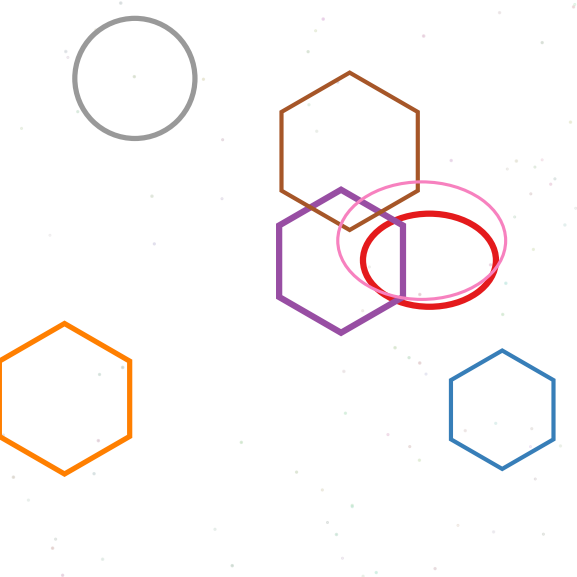[{"shape": "oval", "thickness": 3, "radius": 0.58, "center": [0.744, 0.549]}, {"shape": "hexagon", "thickness": 2, "radius": 0.51, "center": [0.87, 0.29]}, {"shape": "hexagon", "thickness": 3, "radius": 0.62, "center": [0.591, 0.547]}, {"shape": "hexagon", "thickness": 2.5, "radius": 0.65, "center": [0.112, 0.309]}, {"shape": "hexagon", "thickness": 2, "radius": 0.68, "center": [0.605, 0.737]}, {"shape": "oval", "thickness": 1.5, "radius": 0.73, "center": [0.73, 0.582]}, {"shape": "circle", "thickness": 2.5, "radius": 0.52, "center": [0.234, 0.863]}]